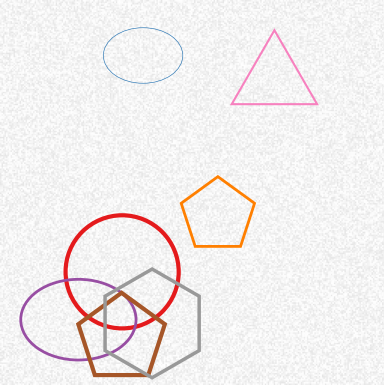[{"shape": "circle", "thickness": 3, "radius": 0.73, "center": [0.317, 0.294]}, {"shape": "oval", "thickness": 0.5, "radius": 0.52, "center": [0.372, 0.856]}, {"shape": "oval", "thickness": 2, "radius": 0.75, "center": [0.204, 0.17]}, {"shape": "pentagon", "thickness": 2, "radius": 0.5, "center": [0.566, 0.441]}, {"shape": "pentagon", "thickness": 3, "radius": 0.59, "center": [0.316, 0.121]}, {"shape": "triangle", "thickness": 1.5, "radius": 0.64, "center": [0.713, 0.793]}, {"shape": "hexagon", "thickness": 2.5, "radius": 0.71, "center": [0.395, 0.16]}]